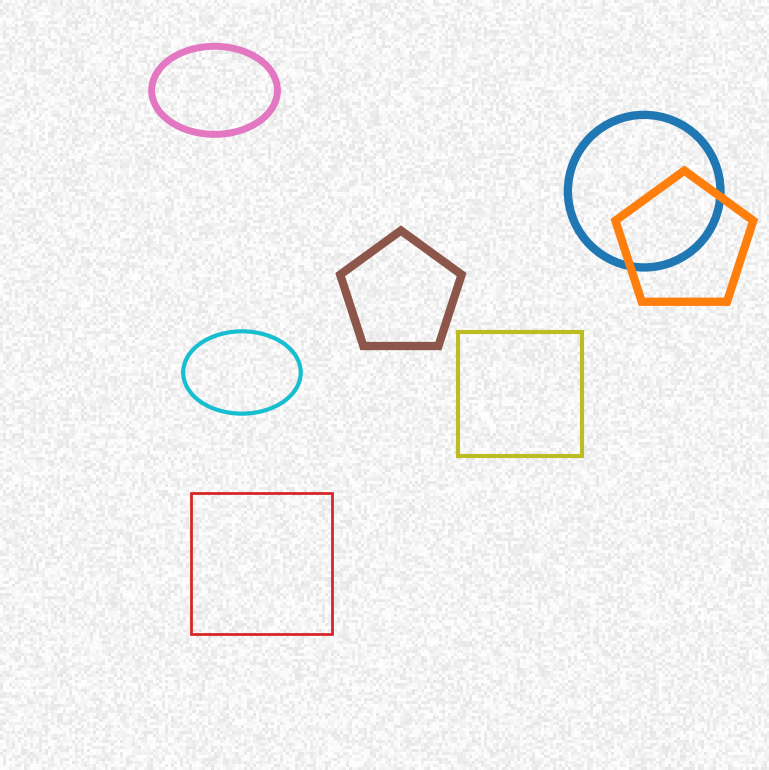[{"shape": "circle", "thickness": 3, "radius": 0.5, "center": [0.837, 0.752]}, {"shape": "pentagon", "thickness": 3, "radius": 0.47, "center": [0.889, 0.684]}, {"shape": "square", "thickness": 1, "radius": 0.46, "center": [0.339, 0.268]}, {"shape": "pentagon", "thickness": 3, "radius": 0.41, "center": [0.521, 0.618]}, {"shape": "oval", "thickness": 2.5, "radius": 0.41, "center": [0.279, 0.883]}, {"shape": "square", "thickness": 1.5, "radius": 0.4, "center": [0.675, 0.489]}, {"shape": "oval", "thickness": 1.5, "radius": 0.38, "center": [0.314, 0.516]}]